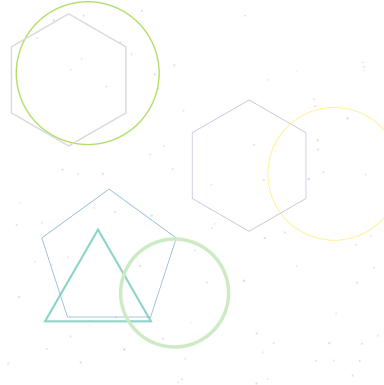[{"shape": "triangle", "thickness": 1.5, "radius": 0.79, "center": [0.255, 0.245]}, {"shape": "hexagon", "thickness": 0.5, "radius": 0.85, "center": [0.647, 0.57]}, {"shape": "pentagon", "thickness": 0.5, "radius": 0.92, "center": [0.283, 0.325]}, {"shape": "circle", "thickness": 1, "radius": 0.93, "center": [0.228, 0.81]}, {"shape": "hexagon", "thickness": 1, "radius": 0.86, "center": [0.178, 0.793]}, {"shape": "circle", "thickness": 2.5, "radius": 0.7, "center": [0.454, 0.239]}, {"shape": "circle", "thickness": 0.5, "radius": 0.86, "center": [0.868, 0.548]}]